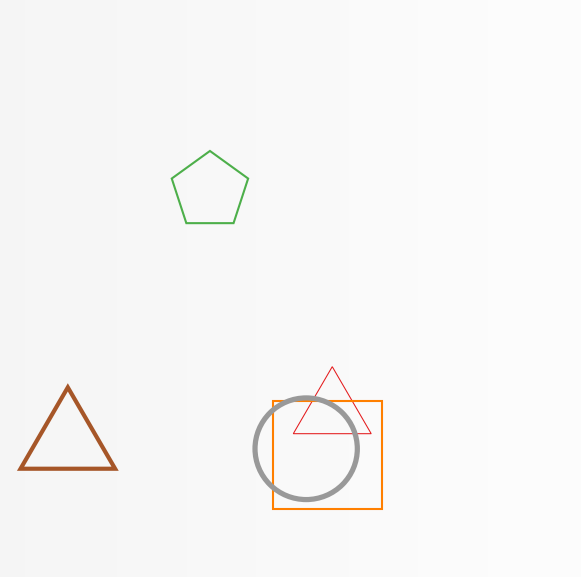[{"shape": "triangle", "thickness": 0.5, "radius": 0.39, "center": [0.572, 0.287]}, {"shape": "pentagon", "thickness": 1, "radius": 0.35, "center": [0.361, 0.669]}, {"shape": "square", "thickness": 1, "radius": 0.47, "center": [0.563, 0.211]}, {"shape": "triangle", "thickness": 2, "radius": 0.47, "center": [0.117, 0.234]}, {"shape": "circle", "thickness": 2.5, "radius": 0.44, "center": [0.527, 0.222]}]